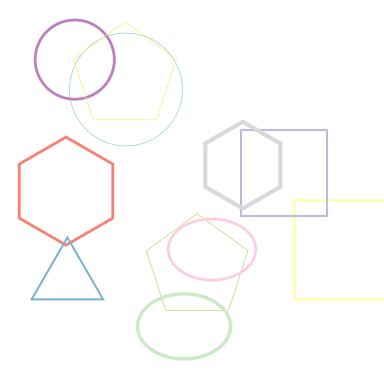[{"shape": "circle", "thickness": 0.5, "radius": 0.73, "center": [0.327, 0.768]}, {"shape": "square", "thickness": 2, "radius": 0.65, "center": [0.894, 0.352]}, {"shape": "square", "thickness": 1.5, "radius": 0.56, "center": [0.738, 0.551]}, {"shape": "hexagon", "thickness": 2, "radius": 0.7, "center": [0.171, 0.504]}, {"shape": "triangle", "thickness": 1.5, "radius": 0.54, "center": [0.175, 0.276]}, {"shape": "pentagon", "thickness": 0.5, "radius": 0.69, "center": [0.512, 0.306]}, {"shape": "oval", "thickness": 2, "radius": 0.57, "center": [0.551, 0.352]}, {"shape": "hexagon", "thickness": 3, "radius": 0.56, "center": [0.631, 0.571]}, {"shape": "circle", "thickness": 2, "radius": 0.51, "center": [0.194, 0.845]}, {"shape": "oval", "thickness": 2.5, "radius": 0.6, "center": [0.478, 0.152]}, {"shape": "pentagon", "thickness": 0.5, "radius": 0.7, "center": [0.324, 0.803]}]